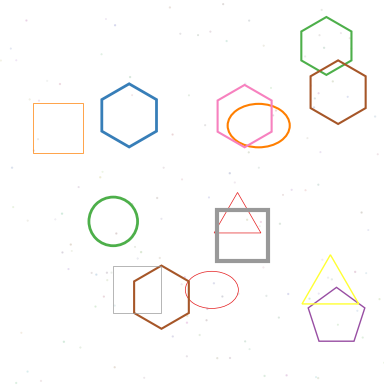[{"shape": "triangle", "thickness": 0.5, "radius": 0.35, "center": [0.617, 0.43]}, {"shape": "oval", "thickness": 0.5, "radius": 0.34, "center": [0.55, 0.247]}, {"shape": "hexagon", "thickness": 2, "radius": 0.41, "center": [0.335, 0.7]}, {"shape": "circle", "thickness": 2, "radius": 0.32, "center": [0.294, 0.425]}, {"shape": "hexagon", "thickness": 1.5, "radius": 0.38, "center": [0.848, 0.881]}, {"shape": "pentagon", "thickness": 1, "radius": 0.39, "center": [0.874, 0.176]}, {"shape": "square", "thickness": 0.5, "radius": 0.32, "center": [0.151, 0.668]}, {"shape": "oval", "thickness": 1.5, "radius": 0.4, "center": [0.672, 0.674]}, {"shape": "triangle", "thickness": 1, "radius": 0.43, "center": [0.858, 0.253]}, {"shape": "hexagon", "thickness": 1.5, "radius": 0.41, "center": [0.878, 0.761]}, {"shape": "hexagon", "thickness": 1.5, "radius": 0.41, "center": [0.419, 0.228]}, {"shape": "hexagon", "thickness": 1.5, "radius": 0.41, "center": [0.635, 0.698]}, {"shape": "square", "thickness": 0.5, "radius": 0.31, "center": [0.356, 0.248]}, {"shape": "square", "thickness": 3, "radius": 0.33, "center": [0.63, 0.389]}]